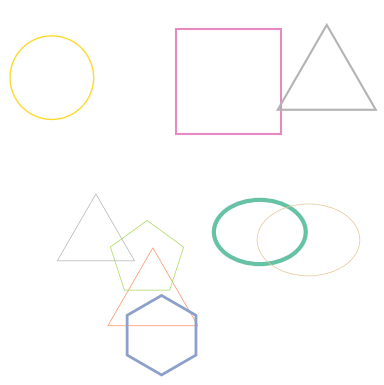[{"shape": "oval", "thickness": 3, "radius": 0.6, "center": [0.675, 0.397]}, {"shape": "triangle", "thickness": 0.5, "radius": 0.67, "center": [0.397, 0.221]}, {"shape": "hexagon", "thickness": 2, "radius": 0.52, "center": [0.42, 0.129]}, {"shape": "square", "thickness": 1.5, "radius": 0.68, "center": [0.593, 0.788]}, {"shape": "pentagon", "thickness": 0.5, "radius": 0.5, "center": [0.382, 0.327]}, {"shape": "circle", "thickness": 1, "radius": 0.54, "center": [0.135, 0.798]}, {"shape": "oval", "thickness": 0.5, "radius": 0.67, "center": [0.801, 0.377]}, {"shape": "triangle", "thickness": 1.5, "radius": 0.73, "center": [0.849, 0.788]}, {"shape": "triangle", "thickness": 0.5, "radius": 0.58, "center": [0.249, 0.38]}]